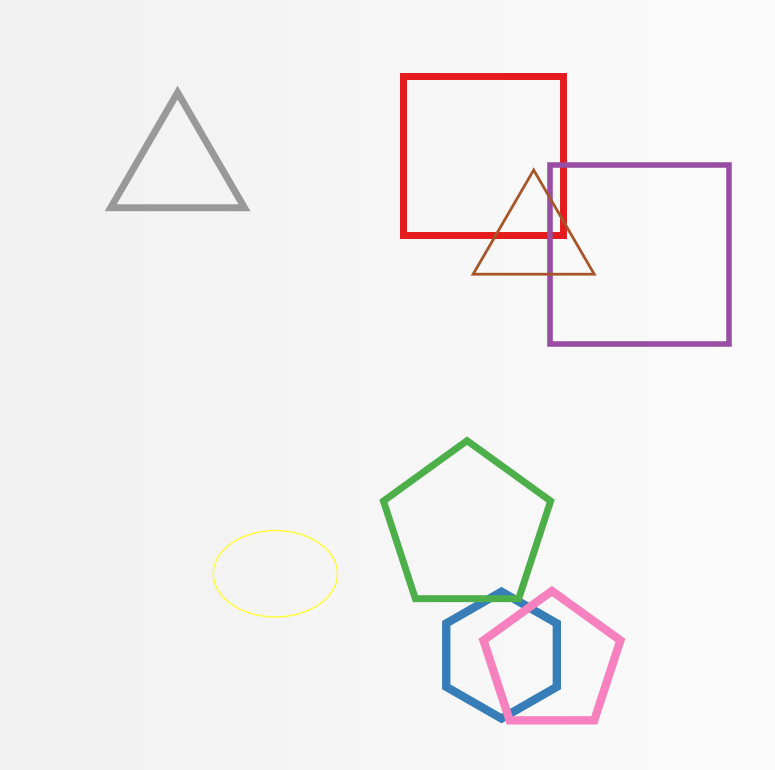[{"shape": "square", "thickness": 2.5, "radius": 0.52, "center": [0.623, 0.798]}, {"shape": "hexagon", "thickness": 3, "radius": 0.41, "center": [0.647, 0.149]}, {"shape": "pentagon", "thickness": 2.5, "radius": 0.57, "center": [0.603, 0.314]}, {"shape": "square", "thickness": 2, "radius": 0.58, "center": [0.825, 0.669]}, {"shape": "oval", "thickness": 0.5, "radius": 0.4, "center": [0.355, 0.255]}, {"shape": "triangle", "thickness": 1, "radius": 0.45, "center": [0.689, 0.689]}, {"shape": "pentagon", "thickness": 3, "radius": 0.46, "center": [0.712, 0.14]}, {"shape": "triangle", "thickness": 2.5, "radius": 0.5, "center": [0.229, 0.78]}]